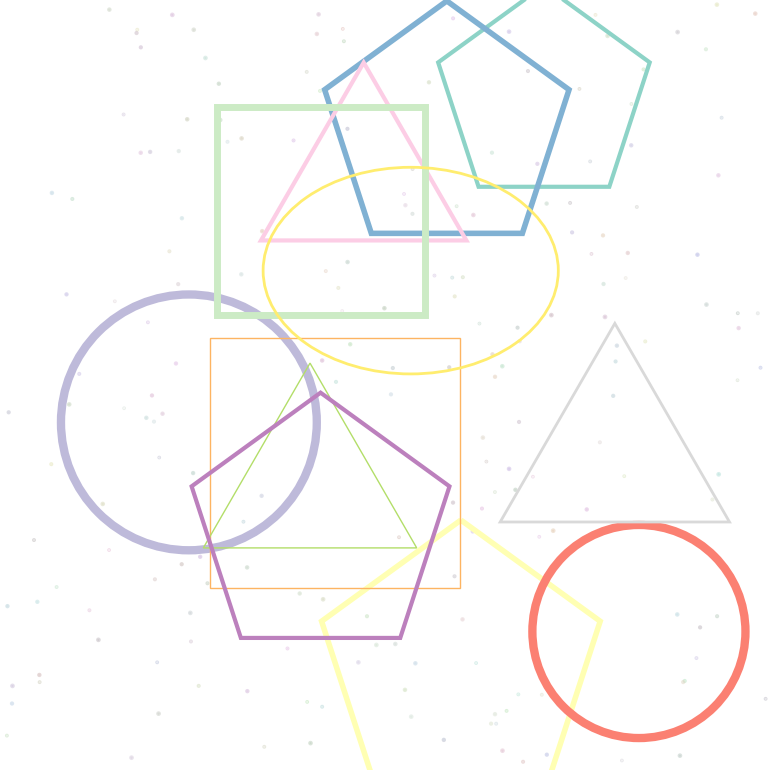[{"shape": "pentagon", "thickness": 1.5, "radius": 0.72, "center": [0.706, 0.874]}, {"shape": "pentagon", "thickness": 2, "radius": 0.95, "center": [0.599, 0.134]}, {"shape": "circle", "thickness": 3, "radius": 0.83, "center": [0.245, 0.451]}, {"shape": "circle", "thickness": 3, "radius": 0.69, "center": [0.83, 0.18]}, {"shape": "pentagon", "thickness": 2, "radius": 0.83, "center": [0.58, 0.832]}, {"shape": "square", "thickness": 0.5, "radius": 0.81, "center": [0.435, 0.399]}, {"shape": "triangle", "thickness": 0.5, "radius": 0.8, "center": [0.403, 0.368]}, {"shape": "triangle", "thickness": 1.5, "radius": 0.77, "center": [0.472, 0.765]}, {"shape": "triangle", "thickness": 1, "radius": 0.86, "center": [0.799, 0.408]}, {"shape": "pentagon", "thickness": 1.5, "radius": 0.88, "center": [0.416, 0.314]}, {"shape": "square", "thickness": 2.5, "radius": 0.67, "center": [0.417, 0.726]}, {"shape": "oval", "thickness": 1, "radius": 0.96, "center": [0.533, 0.649]}]